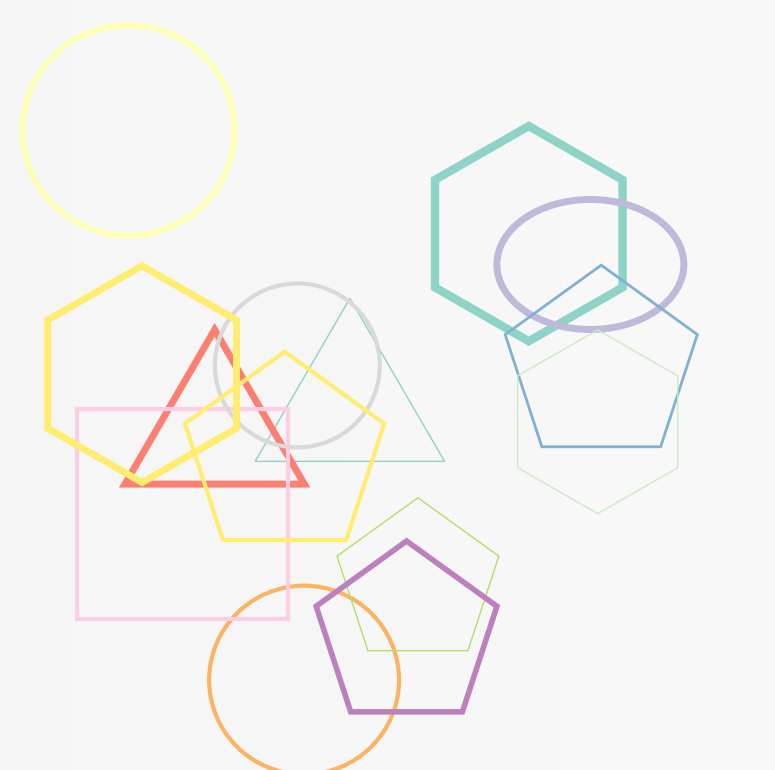[{"shape": "hexagon", "thickness": 3, "radius": 0.7, "center": [0.682, 0.697]}, {"shape": "triangle", "thickness": 0.5, "radius": 0.71, "center": [0.451, 0.471]}, {"shape": "circle", "thickness": 2, "radius": 0.68, "center": [0.166, 0.831]}, {"shape": "oval", "thickness": 2.5, "radius": 0.6, "center": [0.762, 0.656]}, {"shape": "triangle", "thickness": 2.5, "radius": 0.67, "center": [0.277, 0.438]}, {"shape": "pentagon", "thickness": 1, "radius": 0.65, "center": [0.776, 0.525]}, {"shape": "circle", "thickness": 1.5, "radius": 0.61, "center": [0.392, 0.117]}, {"shape": "pentagon", "thickness": 0.5, "radius": 0.55, "center": [0.539, 0.244]}, {"shape": "square", "thickness": 1.5, "radius": 0.68, "center": [0.235, 0.333]}, {"shape": "circle", "thickness": 1.5, "radius": 0.53, "center": [0.384, 0.525]}, {"shape": "pentagon", "thickness": 2, "radius": 0.61, "center": [0.525, 0.175]}, {"shape": "hexagon", "thickness": 0.5, "radius": 0.6, "center": [0.771, 0.452]}, {"shape": "pentagon", "thickness": 1.5, "radius": 0.68, "center": [0.367, 0.408]}, {"shape": "hexagon", "thickness": 2.5, "radius": 0.7, "center": [0.183, 0.514]}]